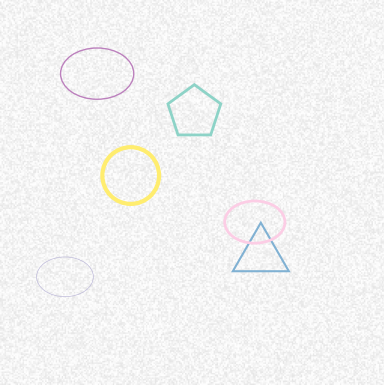[{"shape": "pentagon", "thickness": 2, "radius": 0.36, "center": [0.505, 0.708]}, {"shape": "oval", "thickness": 0.5, "radius": 0.37, "center": [0.169, 0.281]}, {"shape": "triangle", "thickness": 1.5, "radius": 0.42, "center": [0.677, 0.338]}, {"shape": "oval", "thickness": 2, "radius": 0.39, "center": [0.662, 0.423]}, {"shape": "oval", "thickness": 1, "radius": 0.48, "center": [0.252, 0.809]}, {"shape": "circle", "thickness": 3, "radius": 0.37, "center": [0.34, 0.544]}]